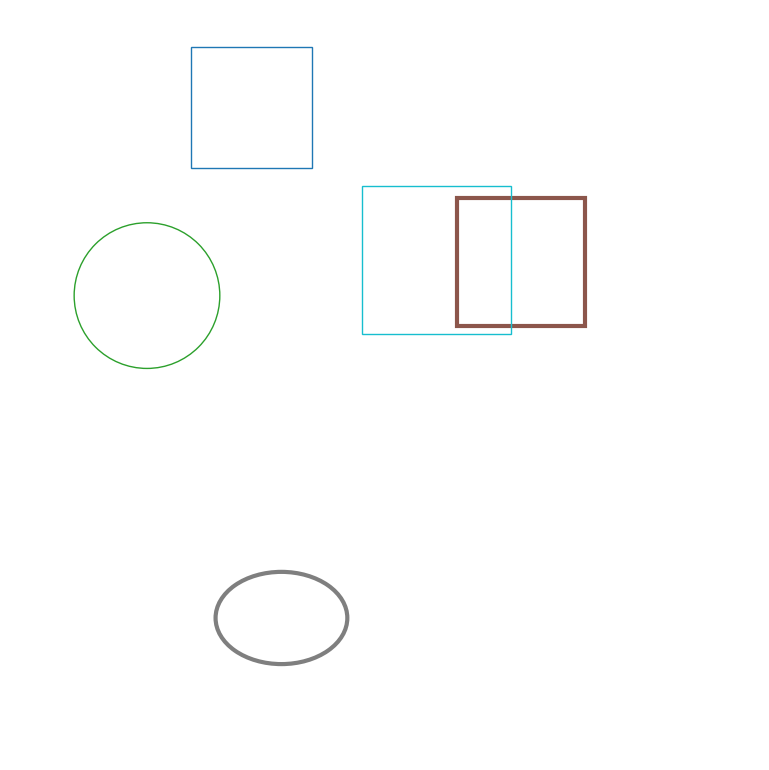[{"shape": "square", "thickness": 0.5, "radius": 0.39, "center": [0.327, 0.86]}, {"shape": "circle", "thickness": 0.5, "radius": 0.47, "center": [0.191, 0.616]}, {"shape": "square", "thickness": 1.5, "radius": 0.42, "center": [0.677, 0.659]}, {"shape": "oval", "thickness": 1.5, "radius": 0.43, "center": [0.366, 0.197]}, {"shape": "square", "thickness": 0.5, "radius": 0.48, "center": [0.567, 0.662]}]